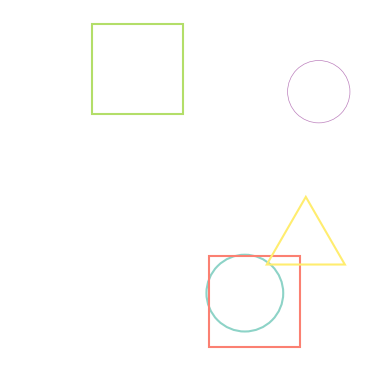[{"shape": "circle", "thickness": 1.5, "radius": 0.5, "center": [0.636, 0.239]}, {"shape": "square", "thickness": 1.5, "radius": 0.59, "center": [0.662, 0.216]}, {"shape": "square", "thickness": 1.5, "radius": 0.59, "center": [0.358, 0.821]}, {"shape": "circle", "thickness": 0.5, "radius": 0.4, "center": [0.828, 0.762]}, {"shape": "triangle", "thickness": 1.5, "radius": 0.59, "center": [0.794, 0.371]}]